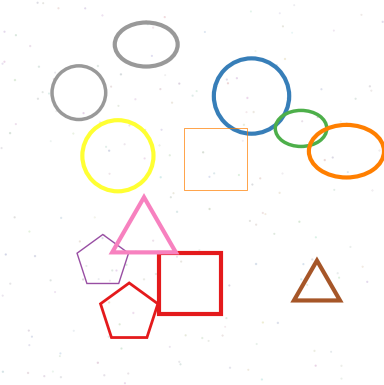[{"shape": "pentagon", "thickness": 2, "radius": 0.39, "center": [0.336, 0.187]}, {"shape": "square", "thickness": 3, "radius": 0.4, "center": [0.494, 0.264]}, {"shape": "circle", "thickness": 3, "radius": 0.49, "center": [0.653, 0.751]}, {"shape": "oval", "thickness": 2.5, "radius": 0.33, "center": [0.782, 0.666]}, {"shape": "pentagon", "thickness": 1, "radius": 0.35, "center": [0.267, 0.321]}, {"shape": "square", "thickness": 0.5, "radius": 0.4, "center": [0.56, 0.586]}, {"shape": "oval", "thickness": 3, "radius": 0.49, "center": [0.9, 0.607]}, {"shape": "circle", "thickness": 3, "radius": 0.46, "center": [0.306, 0.595]}, {"shape": "triangle", "thickness": 3, "radius": 0.35, "center": [0.823, 0.254]}, {"shape": "triangle", "thickness": 3, "radius": 0.48, "center": [0.374, 0.392]}, {"shape": "oval", "thickness": 3, "radius": 0.41, "center": [0.38, 0.884]}, {"shape": "circle", "thickness": 2.5, "radius": 0.35, "center": [0.205, 0.759]}]